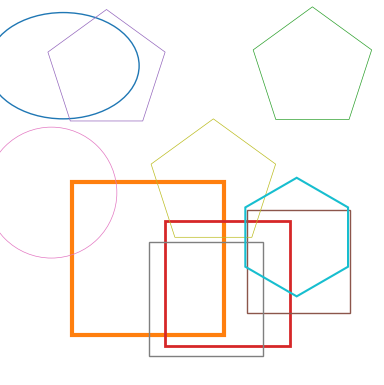[{"shape": "oval", "thickness": 1, "radius": 0.99, "center": [0.164, 0.829]}, {"shape": "square", "thickness": 3, "radius": 0.99, "center": [0.384, 0.328]}, {"shape": "pentagon", "thickness": 0.5, "radius": 0.81, "center": [0.811, 0.82]}, {"shape": "square", "thickness": 2, "radius": 0.81, "center": [0.591, 0.265]}, {"shape": "pentagon", "thickness": 0.5, "radius": 0.8, "center": [0.277, 0.815]}, {"shape": "square", "thickness": 1, "radius": 0.67, "center": [0.776, 0.321]}, {"shape": "circle", "thickness": 0.5, "radius": 0.85, "center": [0.133, 0.5]}, {"shape": "square", "thickness": 1, "radius": 0.74, "center": [0.535, 0.223]}, {"shape": "pentagon", "thickness": 0.5, "radius": 0.85, "center": [0.554, 0.521]}, {"shape": "hexagon", "thickness": 1.5, "radius": 0.77, "center": [0.771, 0.384]}]